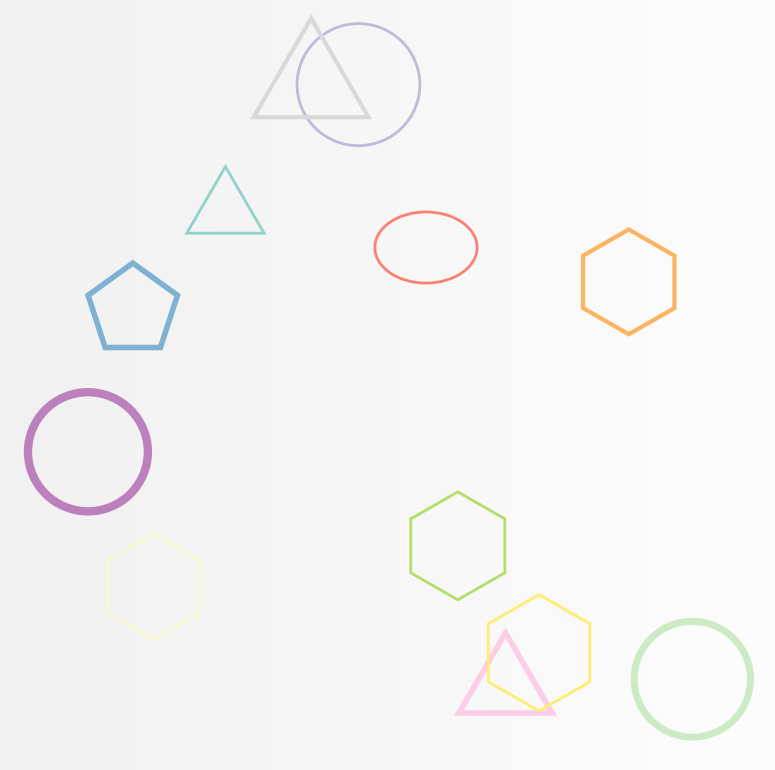[{"shape": "triangle", "thickness": 1, "radius": 0.29, "center": [0.291, 0.726]}, {"shape": "hexagon", "thickness": 0.5, "radius": 0.34, "center": [0.198, 0.238]}, {"shape": "circle", "thickness": 1, "radius": 0.4, "center": [0.463, 0.89]}, {"shape": "oval", "thickness": 1, "radius": 0.33, "center": [0.55, 0.679]}, {"shape": "pentagon", "thickness": 2, "radius": 0.3, "center": [0.171, 0.598]}, {"shape": "hexagon", "thickness": 1.5, "radius": 0.34, "center": [0.811, 0.634]}, {"shape": "hexagon", "thickness": 1, "radius": 0.35, "center": [0.591, 0.291]}, {"shape": "triangle", "thickness": 2, "radius": 0.35, "center": [0.652, 0.109]}, {"shape": "triangle", "thickness": 1.5, "radius": 0.43, "center": [0.401, 0.891]}, {"shape": "circle", "thickness": 3, "radius": 0.39, "center": [0.113, 0.413]}, {"shape": "circle", "thickness": 2.5, "radius": 0.38, "center": [0.893, 0.118]}, {"shape": "hexagon", "thickness": 1, "radius": 0.38, "center": [0.696, 0.152]}]